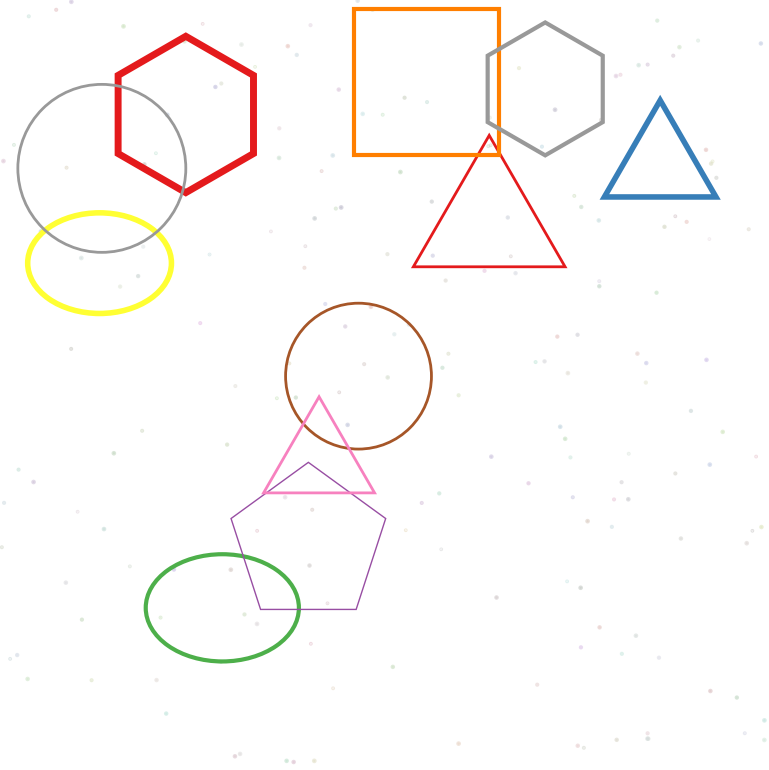[{"shape": "hexagon", "thickness": 2.5, "radius": 0.51, "center": [0.241, 0.851]}, {"shape": "triangle", "thickness": 1, "radius": 0.57, "center": [0.635, 0.71]}, {"shape": "triangle", "thickness": 2, "radius": 0.42, "center": [0.857, 0.786]}, {"shape": "oval", "thickness": 1.5, "radius": 0.5, "center": [0.289, 0.211]}, {"shape": "pentagon", "thickness": 0.5, "radius": 0.53, "center": [0.4, 0.294]}, {"shape": "square", "thickness": 1.5, "radius": 0.47, "center": [0.554, 0.894]}, {"shape": "oval", "thickness": 2, "radius": 0.47, "center": [0.129, 0.658]}, {"shape": "circle", "thickness": 1, "radius": 0.47, "center": [0.466, 0.512]}, {"shape": "triangle", "thickness": 1, "radius": 0.42, "center": [0.414, 0.401]}, {"shape": "circle", "thickness": 1, "radius": 0.55, "center": [0.132, 0.781]}, {"shape": "hexagon", "thickness": 1.5, "radius": 0.43, "center": [0.708, 0.885]}]